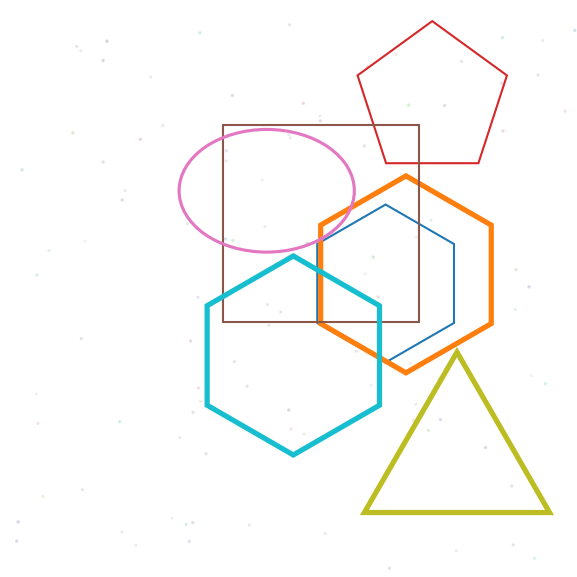[{"shape": "hexagon", "thickness": 1, "radius": 0.68, "center": [0.668, 0.508]}, {"shape": "hexagon", "thickness": 2.5, "radius": 0.85, "center": [0.703, 0.524]}, {"shape": "pentagon", "thickness": 1, "radius": 0.68, "center": [0.748, 0.827]}, {"shape": "square", "thickness": 1, "radius": 0.85, "center": [0.556, 0.612]}, {"shape": "oval", "thickness": 1.5, "radius": 0.76, "center": [0.462, 0.669]}, {"shape": "triangle", "thickness": 2.5, "radius": 0.93, "center": [0.791, 0.204]}, {"shape": "hexagon", "thickness": 2.5, "radius": 0.86, "center": [0.508, 0.384]}]